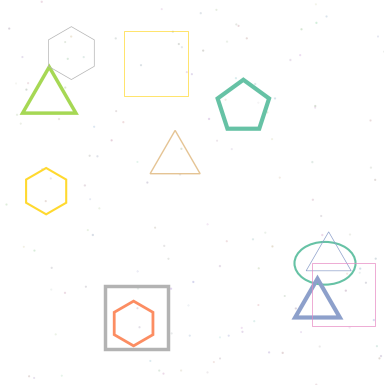[{"shape": "pentagon", "thickness": 3, "radius": 0.35, "center": [0.632, 0.723]}, {"shape": "oval", "thickness": 1.5, "radius": 0.4, "center": [0.844, 0.316]}, {"shape": "hexagon", "thickness": 2, "radius": 0.29, "center": [0.347, 0.16]}, {"shape": "triangle", "thickness": 3, "radius": 0.34, "center": [0.825, 0.209]}, {"shape": "triangle", "thickness": 0.5, "radius": 0.34, "center": [0.854, 0.33]}, {"shape": "square", "thickness": 0.5, "radius": 0.41, "center": [0.893, 0.235]}, {"shape": "triangle", "thickness": 2.5, "radius": 0.4, "center": [0.128, 0.746]}, {"shape": "square", "thickness": 0.5, "radius": 0.42, "center": [0.404, 0.835]}, {"shape": "hexagon", "thickness": 1.5, "radius": 0.3, "center": [0.12, 0.503]}, {"shape": "triangle", "thickness": 1, "radius": 0.37, "center": [0.455, 0.586]}, {"shape": "hexagon", "thickness": 0.5, "radius": 0.34, "center": [0.185, 0.862]}, {"shape": "square", "thickness": 2.5, "radius": 0.41, "center": [0.355, 0.175]}]